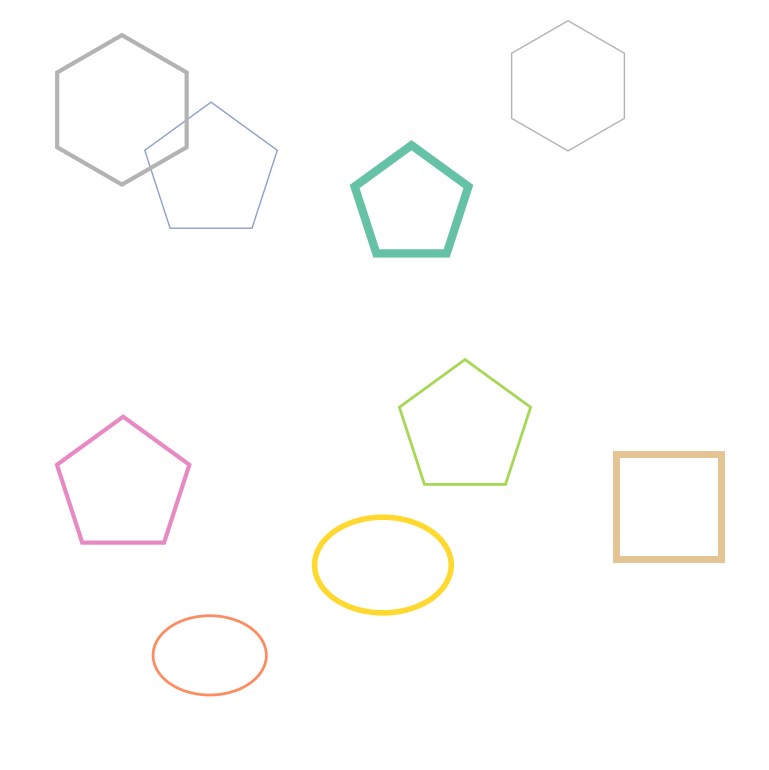[{"shape": "pentagon", "thickness": 3, "radius": 0.39, "center": [0.534, 0.734]}, {"shape": "oval", "thickness": 1, "radius": 0.37, "center": [0.272, 0.149]}, {"shape": "pentagon", "thickness": 0.5, "radius": 0.45, "center": [0.274, 0.777]}, {"shape": "pentagon", "thickness": 1.5, "radius": 0.45, "center": [0.16, 0.368]}, {"shape": "pentagon", "thickness": 1, "radius": 0.45, "center": [0.604, 0.443]}, {"shape": "oval", "thickness": 2, "radius": 0.44, "center": [0.497, 0.266]}, {"shape": "square", "thickness": 2.5, "radius": 0.34, "center": [0.868, 0.343]}, {"shape": "hexagon", "thickness": 0.5, "radius": 0.42, "center": [0.738, 0.889]}, {"shape": "hexagon", "thickness": 1.5, "radius": 0.49, "center": [0.158, 0.857]}]